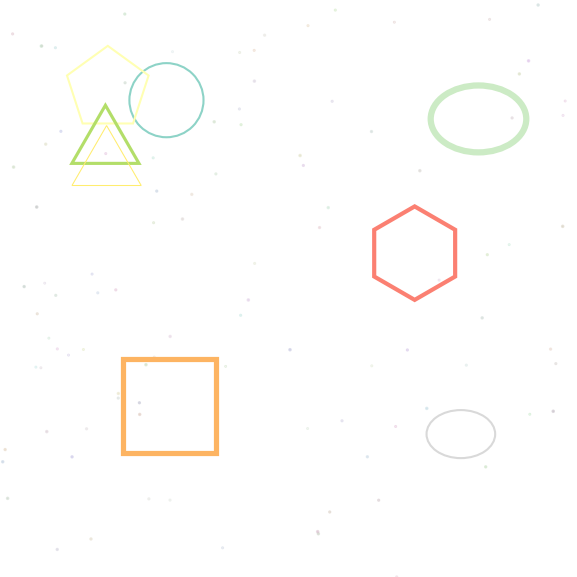[{"shape": "circle", "thickness": 1, "radius": 0.32, "center": [0.288, 0.826]}, {"shape": "pentagon", "thickness": 1, "radius": 0.37, "center": [0.187, 0.845]}, {"shape": "hexagon", "thickness": 2, "radius": 0.4, "center": [0.718, 0.561]}, {"shape": "square", "thickness": 2.5, "radius": 0.41, "center": [0.294, 0.296]}, {"shape": "triangle", "thickness": 1.5, "radius": 0.34, "center": [0.183, 0.75]}, {"shape": "oval", "thickness": 1, "radius": 0.3, "center": [0.798, 0.247]}, {"shape": "oval", "thickness": 3, "radius": 0.41, "center": [0.829, 0.793]}, {"shape": "triangle", "thickness": 0.5, "radius": 0.35, "center": [0.185, 0.713]}]